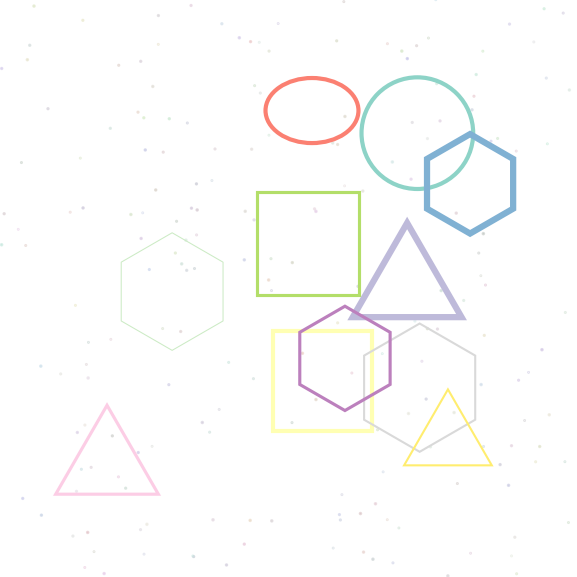[{"shape": "circle", "thickness": 2, "radius": 0.48, "center": [0.723, 0.769]}, {"shape": "square", "thickness": 2, "radius": 0.43, "center": [0.559, 0.339]}, {"shape": "triangle", "thickness": 3, "radius": 0.54, "center": [0.705, 0.504]}, {"shape": "oval", "thickness": 2, "radius": 0.4, "center": [0.54, 0.808]}, {"shape": "hexagon", "thickness": 3, "radius": 0.43, "center": [0.814, 0.681]}, {"shape": "square", "thickness": 1.5, "radius": 0.44, "center": [0.534, 0.577]}, {"shape": "triangle", "thickness": 1.5, "radius": 0.51, "center": [0.185, 0.195]}, {"shape": "hexagon", "thickness": 1, "radius": 0.56, "center": [0.727, 0.328]}, {"shape": "hexagon", "thickness": 1.5, "radius": 0.45, "center": [0.597, 0.379]}, {"shape": "hexagon", "thickness": 0.5, "radius": 0.51, "center": [0.298, 0.494]}, {"shape": "triangle", "thickness": 1, "radius": 0.44, "center": [0.776, 0.237]}]